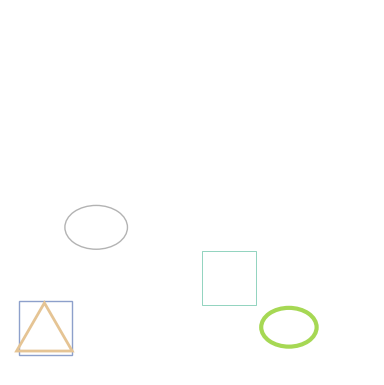[{"shape": "square", "thickness": 0.5, "radius": 0.35, "center": [0.595, 0.277]}, {"shape": "square", "thickness": 1, "radius": 0.35, "center": [0.118, 0.149]}, {"shape": "oval", "thickness": 3, "radius": 0.36, "center": [0.75, 0.15]}, {"shape": "triangle", "thickness": 2, "radius": 0.42, "center": [0.115, 0.13]}, {"shape": "oval", "thickness": 1, "radius": 0.41, "center": [0.25, 0.41]}]